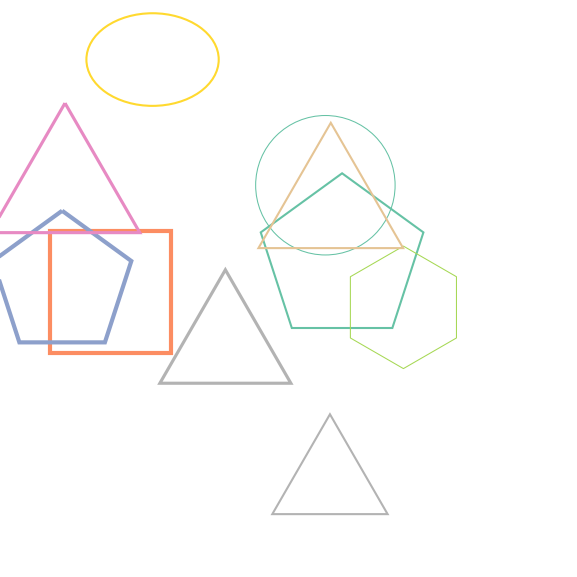[{"shape": "pentagon", "thickness": 1, "radius": 0.74, "center": [0.592, 0.551]}, {"shape": "circle", "thickness": 0.5, "radius": 0.6, "center": [0.563, 0.678]}, {"shape": "square", "thickness": 2, "radius": 0.53, "center": [0.191, 0.493]}, {"shape": "pentagon", "thickness": 2, "radius": 0.63, "center": [0.108, 0.508]}, {"shape": "triangle", "thickness": 1.5, "radius": 0.75, "center": [0.113, 0.671]}, {"shape": "hexagon", "thickness": 0.5, "radius": 0.53, "center": [0.699, 0.467]}, {"shape": "oval", "thickness": 1, "radius": 0.57, "center": [0.264, 0.896]}, {"shape": "triangle", "thickness": 1, "radius": 0.72, "center": [0.573, 0.642]}, {"shape": "triangle", "thickness": 1, "radius": 0.58, "center": [0.571, 0.167]}, {"shape": "triangle", "thickness": 1.5, "radius": 0.65, "center": [0.39, 0.401]}]